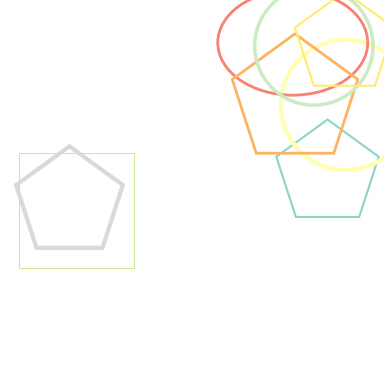[{"shape": "pentagon", "thickness": 1.5, "radius": 0.7, "center": [0.851, 0.55]}, {"shape": "circle", "thickness": 3, "radius": 0.85, "center": [0.899, 0.728]}, {"shape": "oval", "thickness": 2, "radius": 0.97, "center": [0.76, 0.889]}, {"shape": "pentagon", "thickness": 2, "radius": 0.86, "center": [0.766, 0.741]}, {"shape": "square", "thickness": 0.5, "radius": 0.75, "center": [0.199, 0.454]}, {"shape": "pentagon", "thickness": 3, "radius": 0.73, "center": [0.18, 0.474]}, {"shape": "circle", "thickness": 2.5, "radius": 0.77, "center": [0.815, 0.88]}, {"shape": "pentagon", "thickness": 1.5, "radius": 0.68, "center": [0.894, 0.887]}]